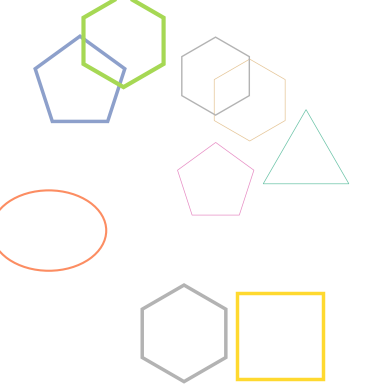[{"shape": "triangle", "thickness": 0.5, "radius": 0.64, "center": [0.795, 0.587]}, {"shape": "oval", "thickness": 1.5, "radius": 0.75, "center": [0.127, 0.401]}, {"shape": "pentagon", "thickness": 2.5, "radius": 0.61, "center": [0.208, 0.784]}, {"shape": "pentagon", "thickness": 0.5, "radius": 0.52, "center": [0.56, 0.526]}, {"shape": "hexagon", "thickness": 3, "radius": 0.6, "center": [0.321, 0.894]}, {"shape": "square", "thickness": 2.5, "radius": 0.56, "center": [0.726, 0.127]}, {"shape": "hexagon", "thickness": 0.5, "radius": 0.53, "center": [0.649, 0.74]}, {"shape": "hexagon", "thickness": 2.5, "radius": 0.63, "center": [0.478, 0.134]}, {"shape": "hexagon", "thickness": 1, "radius": 0.51, "center": [0.56, 0.802]}]